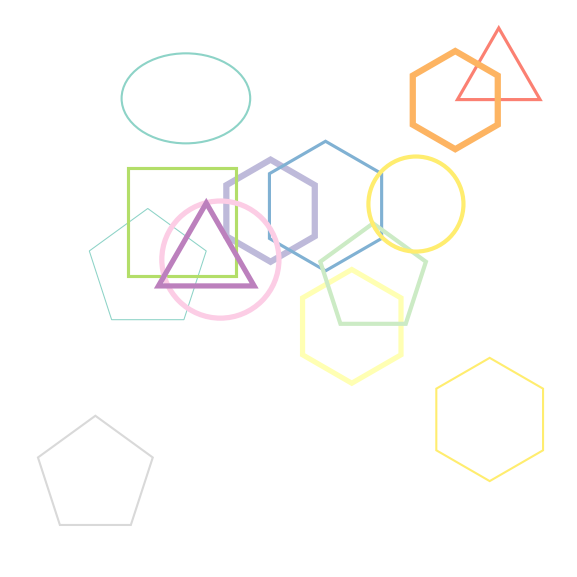[{"shape": "oval", "thickness": 1, "radius": 0.56, "center": [0.322, 0.829]}, {"shape": "pentagon", "thickness": 0.5, "radius": 0.53, "center": [0.256, 0.532]}, {"shape": "hexagon", "thickness": 2.5, "radius": 0.49, "center": [0.609, 0.434]}, {"shape": "hexagon", "thickness": 3, "radius": 0.44, "center": [0.469, 0.634]}, {"shape": "triangle", "thickness": 1.5, "radius": 0.41, "center": [0.864, 0.868]}, {"shape": "hexagon", "thickness": 1.5, "radius": 0.56, "center": [0.564, 0.642]}, {"shape": "hexagon", "thickness": 3, "radius": 0.42, "center": [0.788, 0.826]}, {"shape": "square", "thickness": 1.5, "radius": 0.47, "center": [0.315, 0.615]}, {"shape": "circle", "thickness": 2.5, "radius": 0.51, "center": [0.382, 0.55]}, {"shape": "pentagon", "thickness": 1, "radius": 0.52, "center": [0.165, 0.175]}, {"shape": "triangle", "thickness": 2.5, "radius": 0.48, "center": [0.357, 0.552]}, {"shape": "pentagon", "thickness": 2, "radius": 0.48, "center": [0.646, 0.516]}, {"shape": "hexagon", "thickness": 1, "radius": 0.53, "center": [0.848, 0.273]}, {"shape": "circle", "thickness": 2, "radius": 0.41, "center": [0.72, 0.646]}]